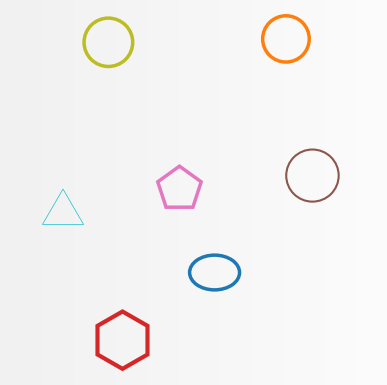[{"shape": "oval", "thickness": 2.5, "radius": 0.32, "center": [0.554, 0.292]}, {"shape": "circle", "thickness": 2.5, "radius": 0.3, "center": [0.738, 0.899]}, {"shape": "hexagon", "thickness": 3, "radius": 0.37, "center": [0.316, 0.116]}, {"shape": "circle", "thickness": 1.5, "radius": 0.34, "center": [0.806, 0.544]}, {"shape": "pentagon", "thickness": 2.5, "radius": 0.29, "center": [0.463, 0.51]}, {"shape": "circle", "thickness": 2.5, "radius": 0.31, "center": [0.28, 0.89]}, {"shape": "triangle", "thickness": 0.5, "radius": 0.31, "center": [0.163, 0.448]}]